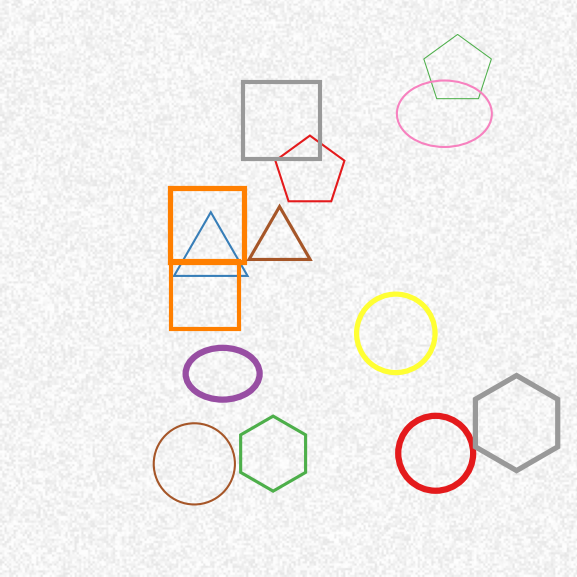[{"shape": "pentagon", "thickness": 1, "radius": 0.31, "center": [0.537, 0.701]}, {"shape": "circle", "thickness": 3, "radius": 0.32, "center": [0.754, 0.214]}, {"shape": "triangle", "thickness": 1, "radius": 0.37, "center": [0.365, 0.558]}, {"shape": "hexagon", "thickness": 1.5, "radius": 0.32, "center": [0.473, 0.214]}, {"shape": "pentagon", "thickness": 0.5, "radius": 0.31, "center": [0.792, 0.878]}, {"shape": "oval", "thickness": 3, "radius": 0.32, "center": [0.386, 0.352]}, {"shape": "square", "thickness": 2, "radius": 0.3, "center": [0.355, 0.489]}, {"shape": "square", "thickness": 2.5, "radius": 0.32, "center": [0.358, 0.609]}, {"shape": "circle", "thickness": 2.5, "radius": 0.34, "center": [0.685, 0.422]}, {"shape": "triangle", "thickness": 1.5, "radius": 0.31, "center": [0.484, 0.58]}, {"shape": "circle", "thickness": 1, "radius": 0.35, "center": [0.336, 0.196]}, {"shape": "oval", "thickness": 1, "radius": 0.41, "center": [0.769, 0.802]}, {"shape": "hexagon", "thickness": 2.5, "radius": 0.41, "center": [0.894, 0.267]}, {"shape": "square", "thickness": 2, "radius": 0.33, "center": [0.487, 0.791]}]